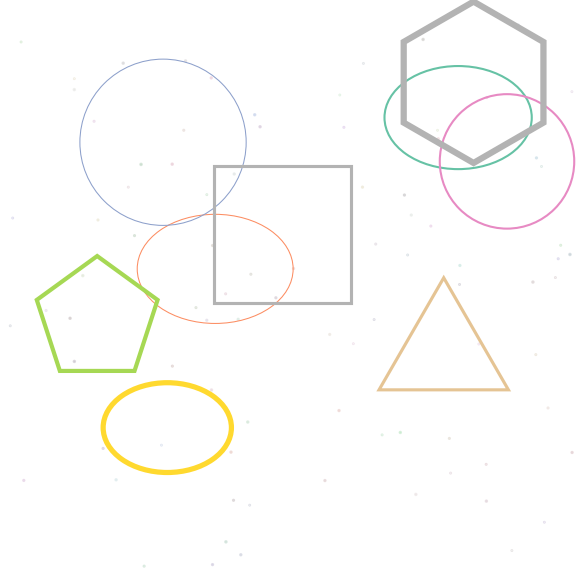[{"shape": "oval", "thickness": 1, "radius": 0.64, "center": [0.793, 0.796]}, {"shape": "oval", "thickness": 0.5, "radius": 0.67, "center": [0.373, 0.534]}, {"shape": "circle", "thickness": 0.5, "radius": 0.72, "center": [0.282, 0.753]}, {"shape": "circle", "thickness": 1, "radius": 0.58, "center": [0.878, 0.72]}, {"shape": "pentagon", "thickness": 2, "radius": 0.55, "center": [0.168, 0.446]}, {"shape": "oval", "thickness": 2.5, "radius": 0.56, "center": [0.29, 0.259]}, {"shape": "triangle", "thickness": 1.5, "radius": 0.65, "center": [0.768, 0.389]}, {"shape": "square", "thickness": 1.5, "radius": 0.59, "center": [0.489, 0.593]}, {"shape": "hexagon", "thickness": 3, "radius": 0.7, "center": [0.82, 0.857]}]